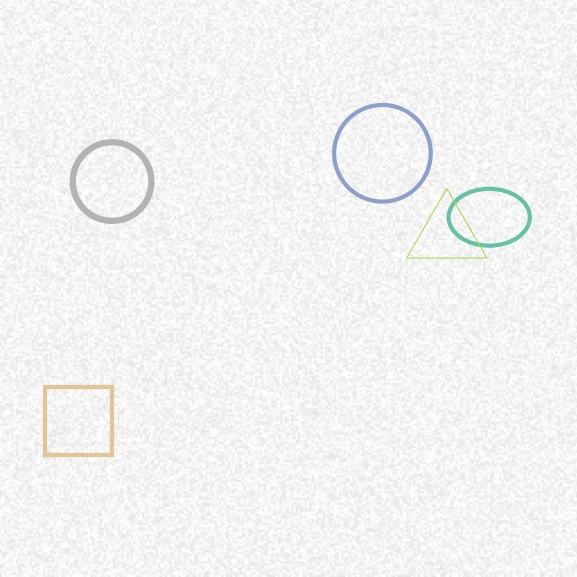[{"shape": "oval", "thickness": 2, "radius": 0.35, "center": [0.847, 0.623]}, {"shape": "circle", "thickness": 2, "radius": 0.42, "center": [0.662, 0.734]}, {"shape": "triangle", "thickness": 0.5, "radius": 0.4, "center": [0.774, 0.592]}, {"shape": "square", "thickness": 2, "radius": 0.29, "center": [0.136, 0.27]}, {"shape": "circle", "thickness": 3, "radius": 0.34, "center": [0.194, 0.685]}]